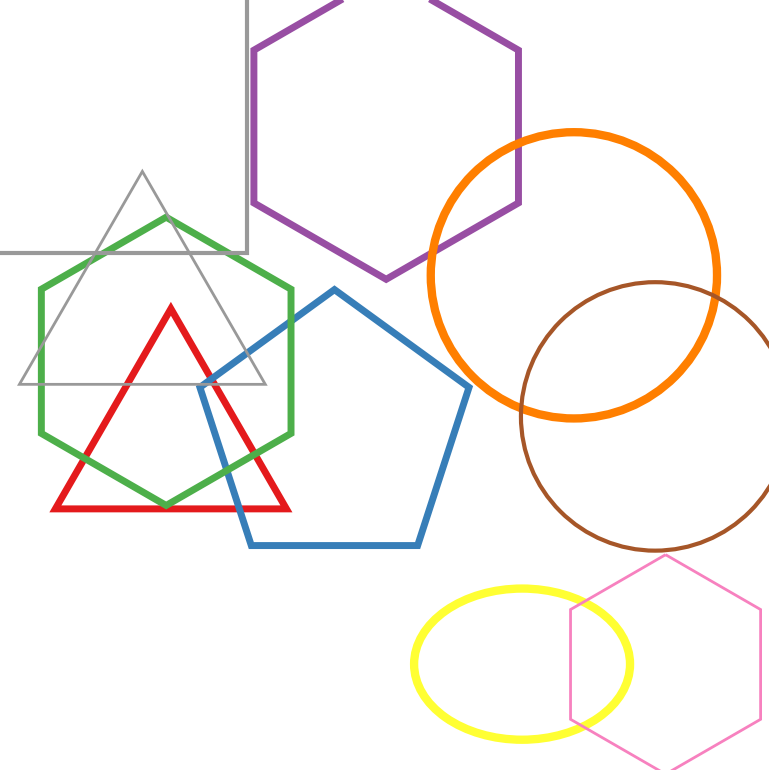[{"shape": "triangle", "thickness": 2.5, "radius": 0.87, "center": [0.222, 0.426]}, {"shape": "pentagon", "thickness": 2.5, "radius": 0.92, "center": [0.434, 0.44]}, {"shape": "hexagon", "thickness": 2.5, "radius": 0.94, "center": [0.216, 0.531]}, {"shape": "hexagon", "thickness": 2.5, "radius": 0.99, "center": [0.502, 0.836]}, {"shape": "circle", "thickness": 3, "radius": 0.93, "center": [0.745, 0.642]}, {"shape": "oval", "thickness": 3, "radius": 0.7, "center": [0.678, 0.137]}, {"shape": "circle", "thickness": 1.5, "radius": 0.87, "center": [0.851, 0.459]}, {"shape": "hexagon", "thickness": 1, "radius": 0.71, "center": [0.864, 0.137]}, {"shape": "square", "thickness": 1.5, "radius": 0.97, "center": [0.127, 0.866]}, {"shape": "triangle", "thickness": 1, "radius": 0.92, "center": [0.185, 0.593]}]